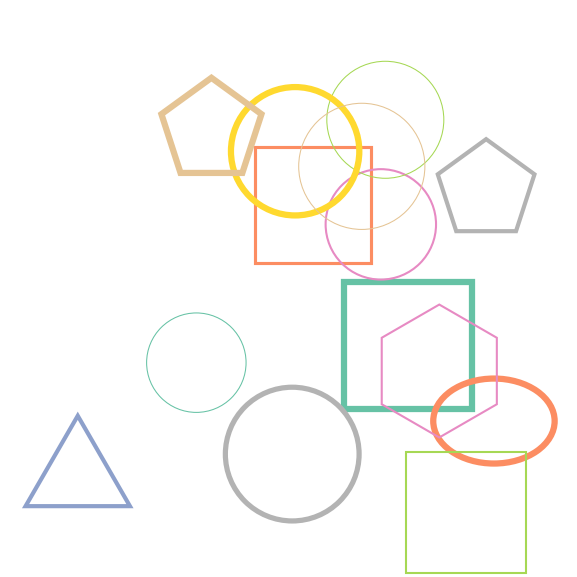[{"shape": "circle", "thickness": 0.5, "radius": 0.43, "center": [0.34, 0.371]}, {"shape": "square", "thickness": 3, "radius": 0.55, "center": [0.707, 0.401]}, {"shape": "square", "thickness": 1.5, "radius": 0.5, "center": [0.542, 0.644]}, {"shape": "oval", "thickness": 3, "radius": 0.53, "center": [0.855, 0.27]}, {"shape": "triangle", "thickness": 2, "radius": 0.52, "center": [0.135, 0.175]}, {"shape": "hexagon", "thickness": 1, "radius": 0.58, "center": [0.761, 0.357]}, {"shape": "circle", "thickness": 1, "radius": 0.48, "center": [0.659, 0.611]}, {"shape": "circle", "thickness": 0.5, "radius": 0.51, "center": [0.667, 0.792]}, {"shape": "square", "thickness": 1, "radius": 0.52, "center": [0.807, 0.112]}, {"shape": "circle", "thickness": 3, "radius": 0.56, "center": [0.511, 0.737]}, {"shape": "pentagon", "thickness": 3, "radius": 0.46, "center": [0.366, 0.773]}, {"shape": "circle", "thickness": 0.5, "radius": 0.55, "center": [0.626, 0.711]}, {"shape": "pentagon", "thickness": 2, "radius": 0.44, "center": [0.842, 0.67]}, {"shape": "circle", "thickness": 2.5, "radius": 0.58, "center": [0.506, 0.213]}]